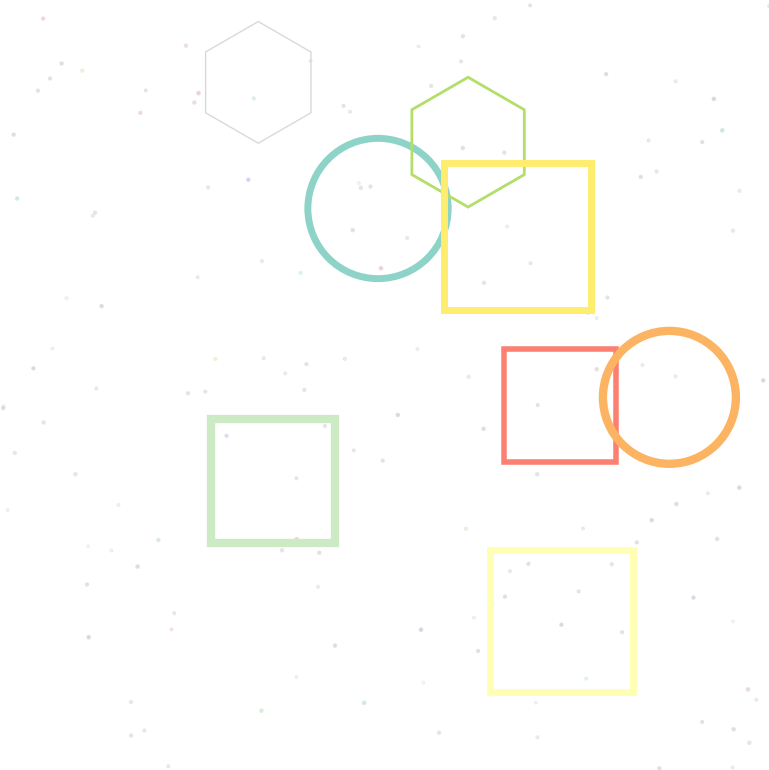[{"shape": "circle", "thickness": 2.5, "radius": 0.46, "center": [0.491, 0.729]}, {"shape": "square", "thickness": 2.5, "radius": 0.46, "center": [0.729, 0.193]}, {"shape": "square", "thickness": 2, "radius": 0.37, "center": [0.727, 0.473]}, {"shape": "circle", "thickness": 3, "radius": 0.43, "center": [0.869, 0.484]}, {"shape": "hexagon", "thickness": 1, "radius": 0.42, "center": [0.608, 0.815]}, {"shape": "hexagon", "thickness": 0.5, "radius": 0.39, "center": [0.335, 0.893]}, {"shape": "square", "thickness": 3, "radius": 0.4, "center": [0.355, 0.375]}, {"shape": "square", "thickness": 2.5, "radius": 0.48, "center": [0.672, 0.693]}]